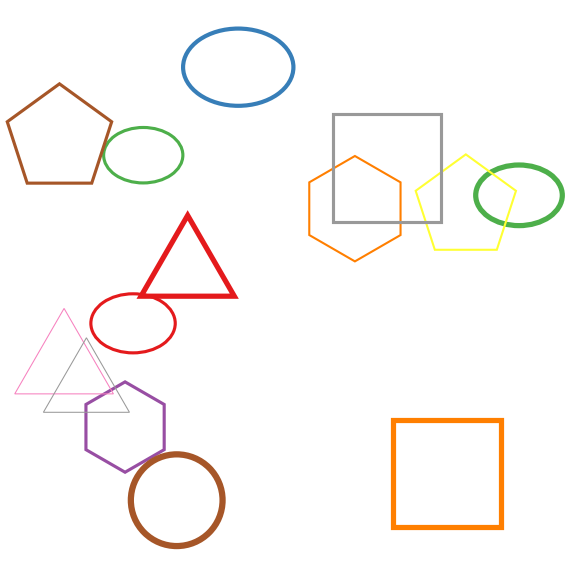[{"shape": "oval", "thickness": 1.5, "radius": 0.37, "center": [0.23, 0.439]}, {"shape": "triangle", "thickness": 2.5, "radius": 0.47, "center": [0.325, 0.533]}, {"shape": "oval", "thickness": 2, "radius": 0.48, "center": [0.413, 0.883]}, {"shape": "oval", "thickness": 2.5, "radius": 0.37, "center": [0.899, 0.661]}, {"shape": "oval", "thickness": 1.5, "radius": 0.34, "center": [0.248, 0.73]}, {"shape": "hexagon", "thickness": 1.5, "radius": 0.39, "center": [0.217, 0.26]}, {"shape": "square", "thickness": 2.5, "radius": 0.46, "center": [0.774, 0.179]}, {"shape": "hexagon", "thickness": 1, "radius": 0.46, "center": [0.615, 0.638]}, {"shape": "pentagon", "thickness": 1, "radius": 0.46, "center": [0.807, 0.64]}, {"shape": "circle", "thickness": 3, "radius": 0.4, "center": [0.306, 0.133]}, {"shape": "pentagon", "thickness": 1.5, "radius": 0.48, "center": [0.103, 0.759]}, {"shape": "triangle", "thickness": 0.5, "radius": 0.49, "center": [0.111, 0.366]}, {"shape": "triangle", "thickness": 0.5, "radius": 0.43, "center": [0.15, 0.328]}, {"shape": "square", "thickness": 1.5, "radius": 0.47, "center": [0.67, 0.708]}]